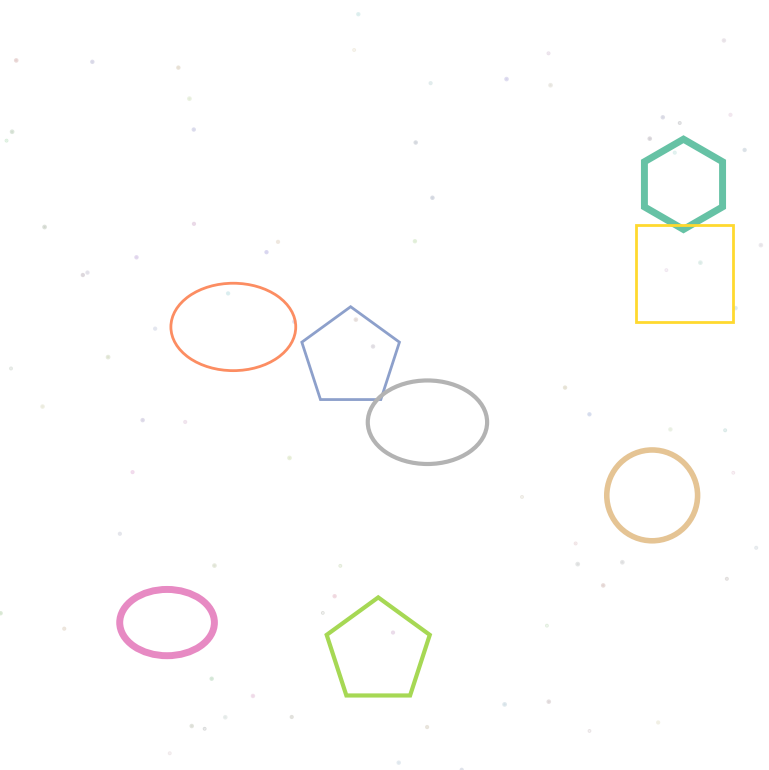[{"shape": "hexagon", "thickness": 2.5, "radius": 0.29, "center": [0.888, 0.761]}, {"shape": "oval", "thickness": 1, "radius": 0.41, "center": [0.303, 0.575]}, {"shape": "pentagon", "thickness": 1, "radius": 0.33, "center": [0.455, 0.535]}, {"shape": "oval", "thickness": 2.5, "radius": 0.31, "center": [0.217, 0.191]}, {"shape": "pentagon", "thickness": 1.5, "radius": 0.35, "center": [0.491, 0.154]}, {"shape": "square", "thickness": 1, "radius": 0.31, "center": [0.889, 0.645]}, {"shape": "circle", "thickness": 2, "radius": 0.29, "center": [0.847, 0.357]}, {"shape": "oval", "thickness": 1.5, "radius": 0.39, "center": [0.555, 0.452]}]